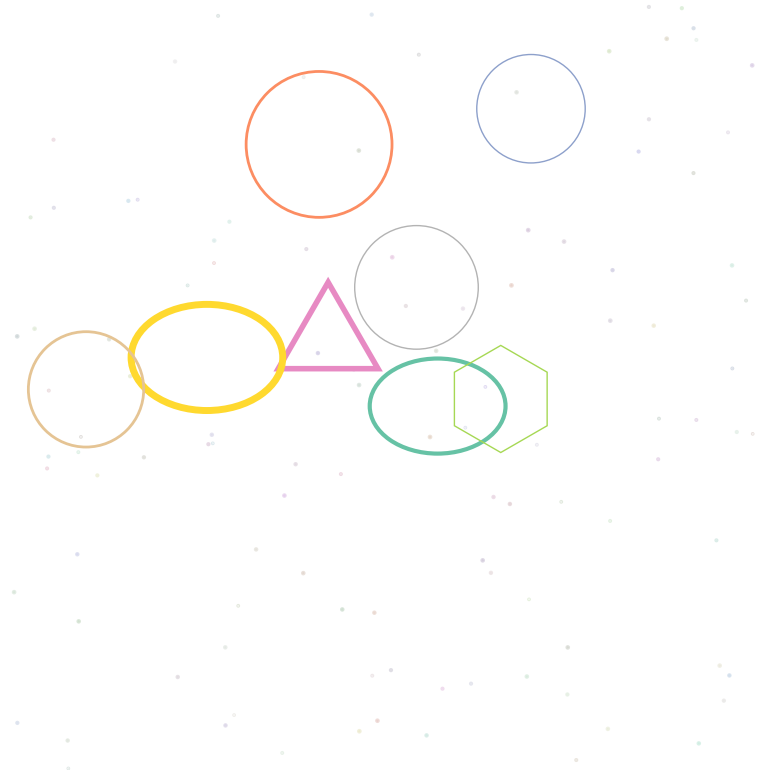[{"shape": "oval", "thickness": 1.5, "radius": 0.44, "center": [0.568, 0.473]}, {"shape": "circle", "thickness": 1, "radius": 0.47, "center": [0.414, 0.812]}, {"shape": "circle", "thickness": 0.5, "radius": 0.35, "center": [0.69, 0.859]}, {"shape": "triangle", "thickness": 2, "radius": 0.37, "center": [0.426, 0.559]}, {"shape": "hexagon", "thickness": 0.5, "radius": 0.35, "center": [0.65, 0.482]}, {"shape": "oval", "thickness": 2.5, "radius": 0.49, "center": [0.269, 0.536]}, {"shape": "circle", "thickness": 1, "radius": 0.37, "center": [0.112, 0.494]}, {"shape": "circle", "thickness": 0.5, "radius": 0.4, "center": [0.541, 0.627]}]